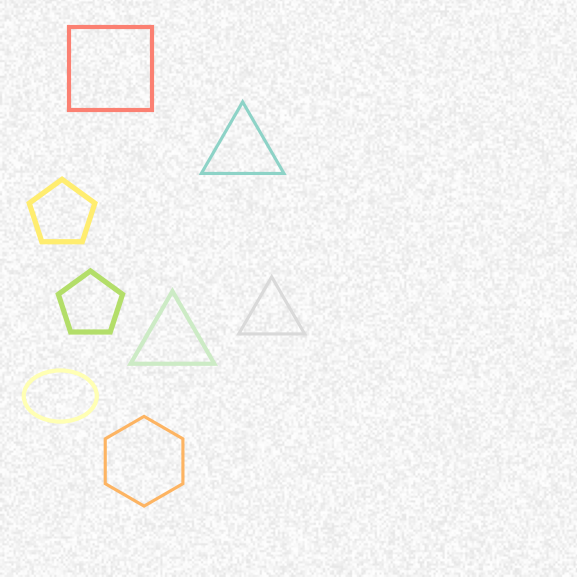[{"shape": "triangle", "thickness": 1.5, "radius": 0.41, "center": [0.42, 0.74]}, {"shape": "oval", "thickness": 2, "radius": 0.32, "center": [0.104, 0.313]}, {"shape": "square", "thickness": 2, "radius": 0.36, "center": [0.192, 0.88]}, {"shape": "hexagon", "thickness": 1.5, "radius": 0.39, "center": [0.249, 0.2]}, {"shape": "pentagon", "thickness": 2.5, "radius": 0.29, "center": [0.157, 0.471]}, {"shape": "triangle", "thickness": 1.5, "radius": 0.33, "center": [0.47, 0.454]}, {"shape": "triangle", "thickness": 2, "radius": 0.42, "center": [0.299, 0.411]}, {"shape": "pentagon", "thickness": 2.5, "radius": 0.3, "center": [0.107, 0.629]}]